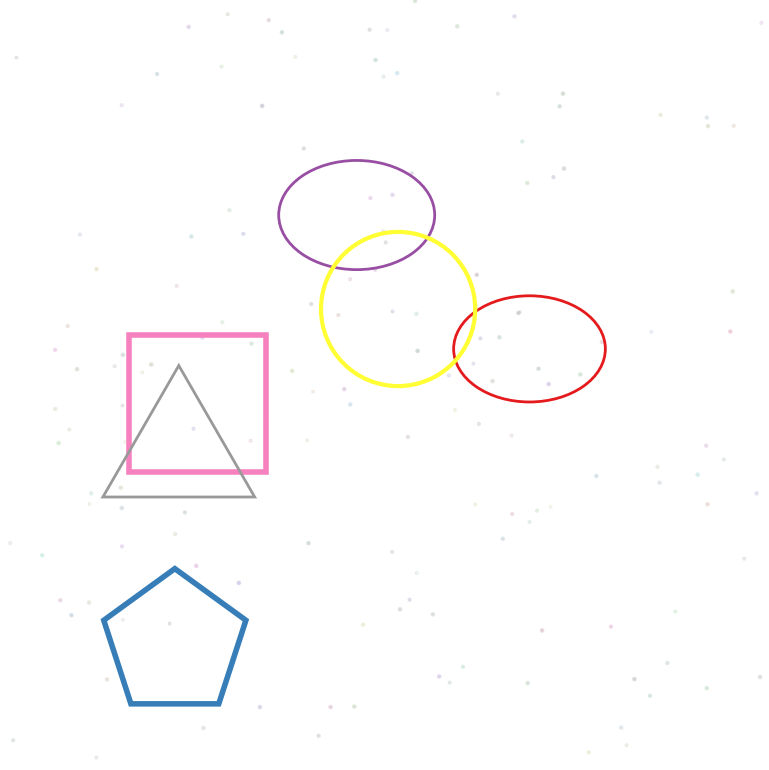[{"shape": "oval", "thickness": 1, "radius": 0.49, "center": [0.688, 0.547]}, {"shape": "pentagon", "thickness": 2, "radius": 0.49, "center": [0.227, 0.164]}, {"shape": "oval", "thickness": 1, "radius": 0.51, "center": [0.463, 0.721]}, {"shape": "circle", "thickness": 1.5, "radius": 0.5, "center": [0.517, 0.599]}, {"shape": "square", "thickness": 2, "radius": 0.44, "center": [0.257, 0.476]}, {"shape": "triangle", "thickness": 1, "radius": 0.57, "center": [0.232, 0.411]}]